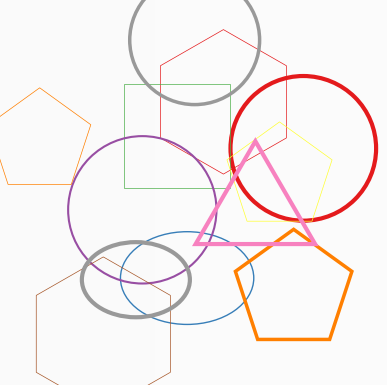[{"shape": "circle", "thickness": 3, "radius": 0.94, "center": [0.783, 0.615]}, {"shape": "hexagon", "thickness": 0.5, "radius": 0.94, "center": [0.577, 0.735]}, {"shape": "oval", "thickness": 1, "radius": 0.86, "center": [0.483, 0.278]}, {"shape": "square", "thickness": 0.5, "radius": 0.68, "center": [0.457, 0.647]}, {"shape": "circle", "thickness": 1.5, "radius": 0.96, "center": [0.367, 0.455]}, {"shape": "pentagon", "thickness": 2.5, "radius": 0.79, "center": [0.758, 0.246]}, {"shape": "pentagon", "thickness": 0.5, "radius": 0.69, "center": [0.102, 0.633]}, {"shape": "pentagon", "thickness": 0.5, "radius": 0.71, "center": [0.721, 0.541]}, {"shape": "hexagon", "thickness": 0.5, "radius": 1.0, "center": [0.267, 0.133]}, {"shape": "triangle", "thickness": 3, "radius": 0.89, "center": [0.659, 0.455]}, {"shape": "circle", "thickness": 2.5, "radius": 0.84, "center": [0.502, 0.896]}, {"shape": "oval", "thickness": 3, "radius": 0.7, "center": [0.351, 0.273]}]